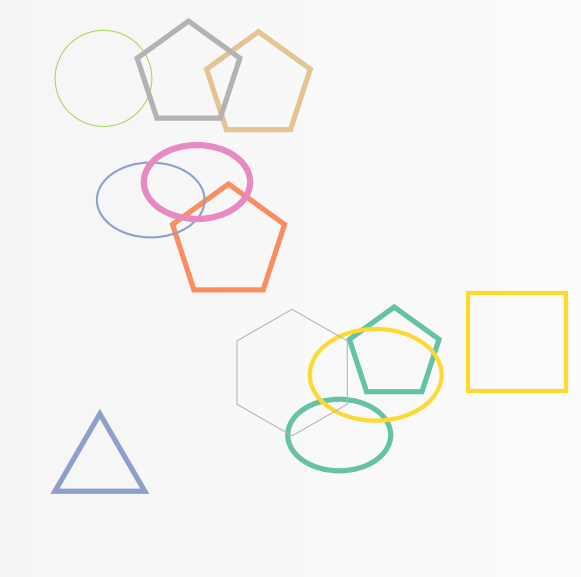[{"shape": "oval", "thickness": 2.5, "radius": 0.44, "center": [0.584, 0.246]}, {"shape": "pentagon", "thickness": 2.5, "radius": 0.41, "center": [0.678, 0.386]}, {"shape": "pentagon", "thickness": 2.5, "radius": 0.51, "center": [0.393, 0.579]}, {"shape": "triangle", "thickness": 2.5, "radius": 0.45, "center": [0.172, 0.193]}, {"shape": "oval", "thickness": 1, "radius": 0.46, "center": [0.259, 0.653]}, {"shape": "oval", "thickness": 3, "radius": 0.46, "center": [0.339, 0.684]}, {"shape": "circle", "thickness": 0.5, "radius": 0.42, "center": [0.178, 0.863]}, {"shape": "square", "thickness": 2, "radius": 0.42, "center": [0.889, 0.407]}, {"shape": "oval", "thickness": 2, "radius": 0.57, "center": [0.646, 0.35]}, {"shape": "pentagon", "thickness": 2.5, "radius": 0.47, "center": [0.445, 0.85]}, {"shape": "pentagon", "thickness": 2.5, "radius": 0.46, "center": [0.324, 0.87]}, {"shape": "hexagon", "thickness": 0.5, "radius": 0.55, "center": [0.503, 0.354]}]